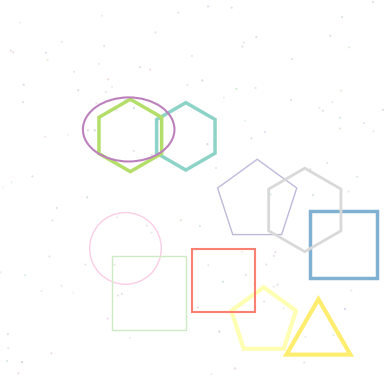[{"shape": "hexagon", "thickness": 2.5, "radius": 0.44, "center": [0.483, 0.646]}, {"shape": "pentagon", "thickness": 3, "radius": 0.44, "center": [0.685, 0.166]}, {"shape": "pentagon", "thickness": 1, "radius": 0.54, "center": [0.668, 0.478]}, {"shape": "square", "thickness": 1.5, "radius": 0.41, "center": [0.58, 0.27]}, {"shape": "square", "thickness": 2.5, "radius": 0.44, "center": [0.892, 0.365]}, {"shape": "hexagon", "thickness": 2.5, "radius": 0.47, "center": [0.338, 0.648]}, {"shape": "circle", "thickness": 1, "radius": 0.47, "center": [0.326, 0.355]}, {"shape": "hexagon", "thickness": 2, "radius": 0.54, "center": [0.792, 0.455]}, {"shape": "oval", "thickness": 1.5, "radius": 0.59, "center": [0.334, 0.664]}, {"shape": "square", "thickness": 1, "radius": 0.48, "center": [0.387, 0.239]}, {"shape": "triangle", "thickness": 3, "radius": 0.48, "center": [0.827, 0.127]}]